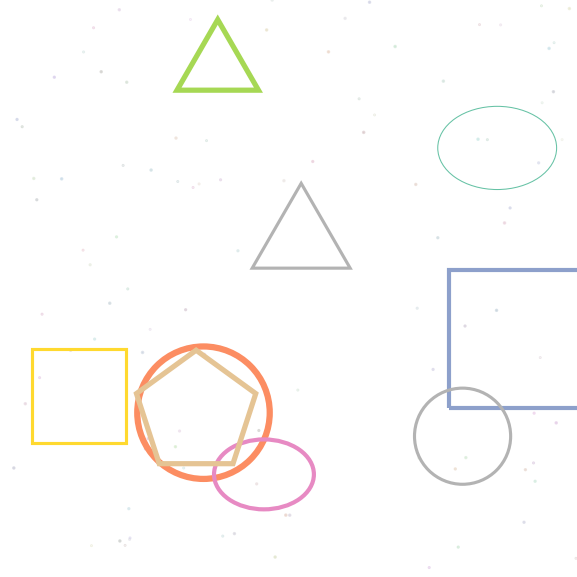[{"shape": "oval", "thickness": 0.5, "radius": 0.51, "center": [0.861, 0.743]}, {"shape": "circle", "thickness": 3, "radius": 0.57, "center": [0.352, 0.285]}, {"shape": "square", "thickness": 2, "radius": 0.6, "center": [0.897, 0.412]}, {"shape": "oval", "thickness": 2, "radius": 0.43, "center": [0.457, 0.178]}, {"shape": "triangle", "thickness": 2.5, "radius": 0.41, "center": [0.377, 0.884]}, {"shape": "square", "thickness": 1.5, "radius": 0.41, "center": [0.137, 0.314]}, {"shape": "pentagon", "thickness": 2.5, "radius": 0.54, "center": [0.34, 0.284]}, {"shape": "circle", "thickness": 1.5, "radius": 0.42, "center": [0.801, 0.244]}, {"shape": "triangle", "thickness": 1.5, "radius": 0.49, "center": [0.522, 0.584]}]